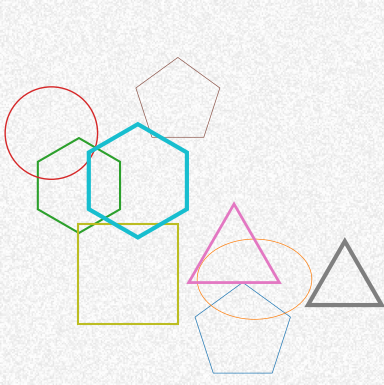[{"shape": "pentagon", "thickness": 0.5, "radius": 0.65, "center": [0.631, 0.136]}, {"shape": "oval", "thickness": 0.5, "radius": 0.74, "center": [0.661, 0.275]}, {"shape": "hexagon", "thickness": 1.5, "radius": 0.62, "center": [0.205, 0.518]}, {"shape": "circle", "thickness": 1, "radius": 0.6, "center": [0.133, 0.654]}, {"shape": "pentagon", "thickness": 0.5, "radius": 0.57, "center": [0.462, 0.736]}, {"shape": "triangle", "thickness": 2, "radius": 0.68, "center": [0.608, 0.334]}, {"shape": "triangle", "thickness": 3, "radius": 0.55, "center": [0.896, 0.263]}, {"shape": "square", "thickness": 1.5, "radius": 0.65, "center": [0.333, 0.288]}, {"shape": "hexagon", "thickness": 3, "radius": 0.74, "center": [0.358, 0.53]}]